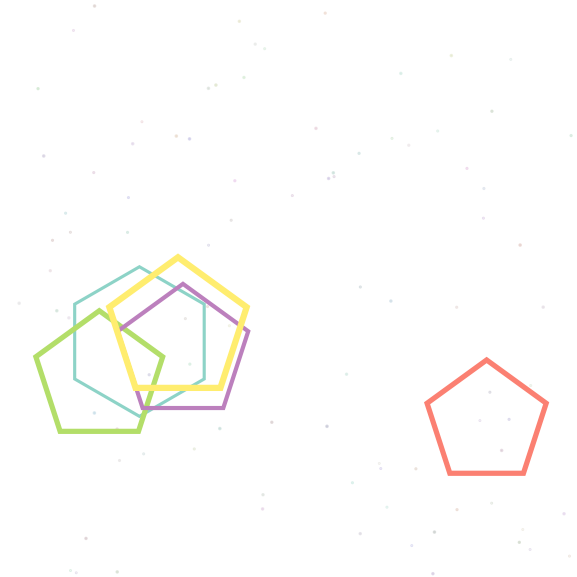[{"shape": "hexagon", "thickness": 1.5, "radius": 0.65, "center": [0.241, 0.408]}, {"shape": "pentagon", "thickness": 2.5, "radius": 0.54, "center": [0.843, 0.267]}, {"shape": "pentagon", "thickness": 2.5, "radius": 0.58, "center": [0.172, 0.346]}, {"shape": "pentagon", "thickness": 2, "radius": 0.59, "center": [0.317, 0.389]}, {"shape": "pentagon", "thickness": 3, "radius": 0.63, "center": [0.308, 0.429]}]